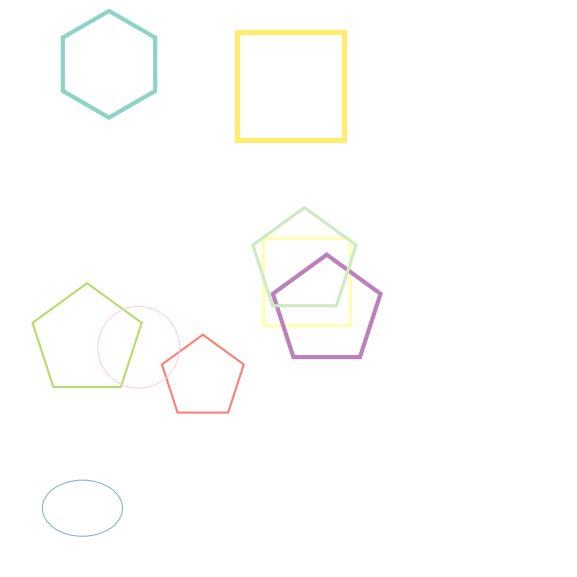[{"shape": "hexagon", "thickness": 2, "radius": 0.46, "center": [0.189, 0.888]}, {"shape": "square", "thickness": 1.5, "radius": 0.38, "center": [0.531, 0.512]}, {"shape": "pentagon", "thickness": 1, "radius": 0.37, "center": [0.351, 0.345]}, {"shape": "oval", "thickness": 0.5, "radius": 0.35, "center": [0.143, 0.119]}, {"shape": "pentagon", "thickness": 1, "radius": 0.5, "center": [0.151, 0.409]}, {"shape": "circle", "thickness": 0.5, "radius": 0.35, "center": [0.24, 0.398]}, {"shape": "pentagon", "thickness": 2, "radius": 0.49, "center": [0.566, 0.46]}, {"shape": "pentagon", "thickness": 1.5, "radius": 0.47, "center": [0.527, 0.546]}, {"shape": "square", "thickness": 2.5, "radius": 0.47, "center": [0.503, 0.851]}]